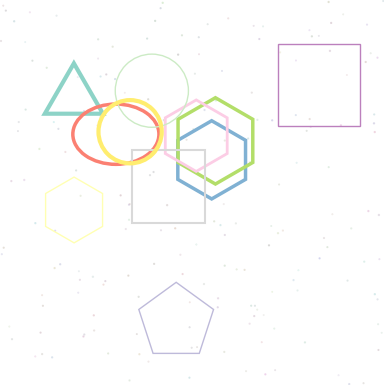[{"shape": "triangle", "thickness": 3, "radius": 0.44, "center": [0.192, 0.748]}, {"shape": "hexagon", "thickness": 1, "radius": 0.43, "center": [0.192, 0.455]}, {"shape": "pentagon", "thickness": 1, "radius": 0.51, "center": [0.458, 0.165]}, {"shape": "oval", "thickness": 2.5, "radius": 0.56, "center": [0.301, 0.651]}, {"shape": "hexagon", "thickness": 2.5, "radius": 0.51, "center": [0.55, 0.585]}, {"shape": "hexagon", "thickness": 2.5, "radius": 0.56, "center": [0.56, 0.634]}, {"shape": "hexagon", "thickness": 2, "radius": 0.46, "center": [0.51, 0.648]}, {"shape": "square", "thickness": 1.5, "radius": 0.47, "center": [0.438, 0.516]}, {"shape": "square", "thickness": 1, "radius": 0.53, "center": [0.829, 0.779]}, {"shape": "circle", "thickness": 1, "radius": 0.48, "center": [0.394, 0.764]}, {"shape": "circle", "thickness": 3, "radius": 0.41, "center": [0.338, 0.658]}]